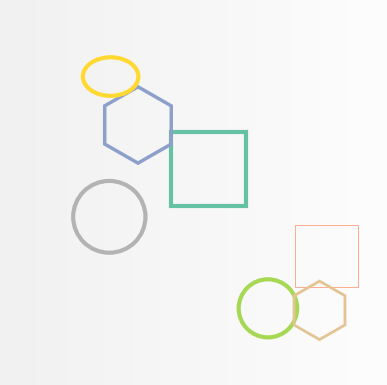[{"shape": "square", "thickness": 3, "radius": 0.48, "center": [0.537, 0.562]}, {"shape": "square", "thickness": 0.5, "radius": 0.4, "center": [0.843, 0.335]}, {"shape": "hexagon", "thickness": 2.5, "radius": 0.5, "center": [0.356, 0.675]}, {"shape": "circle", "thickness": 3, "radius": 0.38, "center": [0.691, 0.199]}, {"shape": "oval", "thickness": 3, "radius": 0.36, "center": [0.285, 0.801]}, {"shape": "hexagon", "thickness": 2, "radius": 0.38, "center": [0.825, 0.194]}, {"shape": "circle", "thickness": 3, "radius": 0.47, "center": [0.282, 0.437]}]